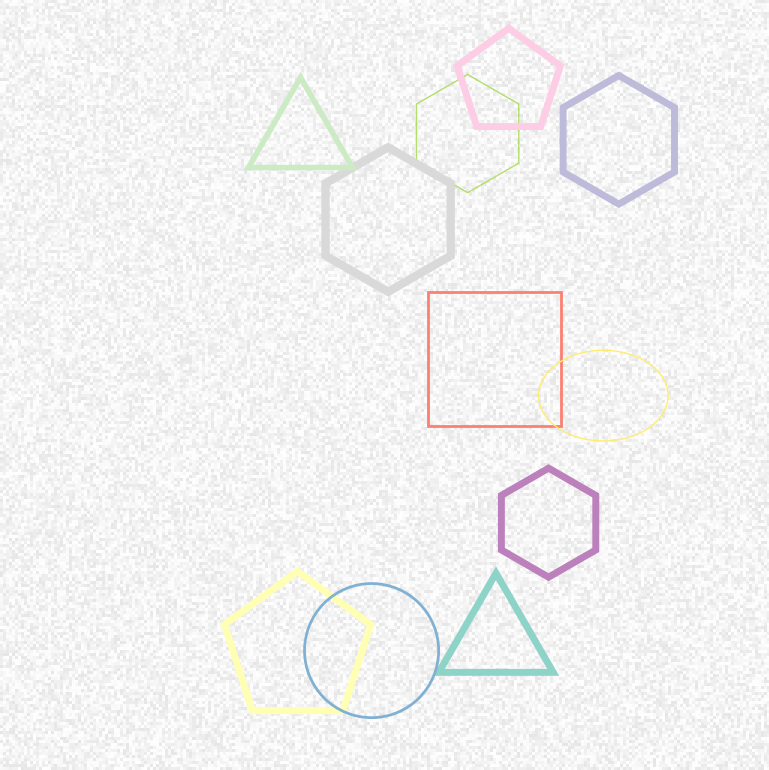[{"shape": "triangle", "thickness": 2.5, "radius": 0.43, "center": [0.644, 0.17]}, {"shape": "pentagon", "thickness": 2.5, "radius": 0.5, "center": [0.386, 0.158]}, {"shape": "hexagon", "thickness": 2.5, "radius": 0.42, "center": [0.804, 0.818]}, {"shape": "square", "thickness": 1, "radius": 0.43, "center": [0.643, 0.534]}, {"shape": "circle", "thickness": 1, "radius": 0.44, "center": [0.483, 0.155]}, {"shape": "hexagon", "thickness": 0.5, "radius": 0.38, "center": [0.607, 0.827]}, {"shape": "pentagon", "thickness": 2.5, "radius": 0.35, "center": [0.661, 0.893]}, {"shape": "hexagon", "thickness": 3, "radius": 0.47, "center": [0.504, 0.715]}, {"shape": "hexagon", "thickness": 2.5, "radius": 0.35, "center": [0.712, 0.321]}, {"shape": "triangle", "thickness": 2, "radius": 0.39, "center": [0.39, 0.821]}, {"shape": "oval", "thickness": 0.5, "radius": 0.42, "center": [0.784, 0.486]}]